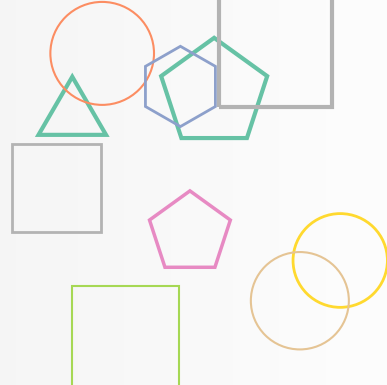[{"shape": "triangle", "thickness": 3, "radius": 0.5, "center": [0.187, 0.7]}, {"shape": "pentagon", "thickness": 3, "radius": 0.72, "center": [0.553, 0.758]}, {"shape": "circle", "thickness": 1.5, "radius": 0.67, "center": [0.264, 0.861]}, {"shape": "hexagon", "thickness": 2, "radius": 0.52, "center": [0.466, 0.776]}, {"shape": "pentagon", "thickness": 2.5, "radius": 0.55, "center": [0.49, 0.395]}, {"shape": "square", "thickness": 1.5, "radius": 0.69, "center": [0.323, 0.119]}, {"shape": "circle", "thickness": 2, "radius": 0.61, "center": [0.878, 0.323]}, {"shape": "circle", "thickness": 1.5, "radius": 0.63, "center": [0.774, 0.219]}, {"shape": "square", "thickness": 2, "radius": 0.57, "center": [0.145, 0.512]}, {"shape": "square", "thickness": 3, "radius": 0.73, "center": [0.711, 0.868]}]